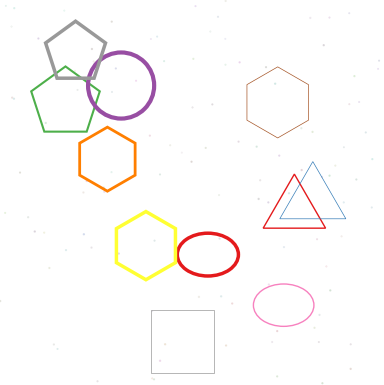[{"shape": "triangle", "thickness": 1, "radius": 0.47, "center": [0.765, 0.454]}, {"shape": "oval", "thickness": 2.5, "radius": 0.4, "center": [0.54, 0.339]}, {"shape": "triangle", "thickness": 0.5, "radius": 0.5, "center": [0.813, 0.481]}, {"shape": "pentagon", "thickness": 1.5, "radius": 0.47, "center": [0.17, 0.734]}, {"shape": "circle", "thickness": 3, "radius": 0.43, "center": [0.315, 0.778]}, {"shape": "hexagon", "thickness": 2, "radius": 0.42, "center": [0.279, 0.587]}, {"shape": "hexagon", "thickness": 2.5, "radius": 0.44, "center": [0.379, 0.362]}, {"shape": "hexagon", "thickness": 0.5, "radius": 0.46, "center": [0.721, 0.734]}, {"shape": "oval", "thickness": 1, "radius": 0.39, "center": [0.737, 0.207]}, {"shape": "pentagon", "thickness": 2.5, "radius": 0.41, "center": [0.196, 0.863]}, {"shape": "square", "thickness": 0.5, "radius": 0.41, "center": [0.475, 0.113]}]